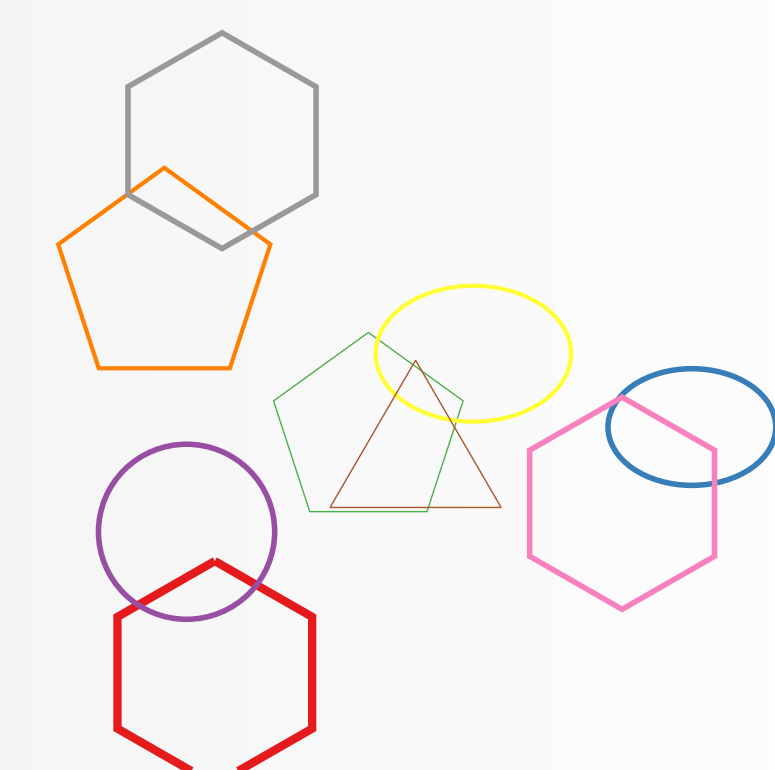[{"shape": "hexagon", "thickness": 3, "radius": 0.73, "center": [0.277, 0.126]}, {"shape": "oval", "thickness": 2, "radius": 0.54, "center": [0.893, 0.445]}, {"shape": "pentagon", "thickness": 0.5, "radius": 0.64, "center": [0.475, 0.44]}, {"shape": "circle", "thickness": 2, "radius": 0.57, "center": [0.241, 0.309]}, {"shape": "pentagon", "thickness": 1.5, "radius": 0.72, "center": [0.212, 0.638]}, {"shape": "oval", "thickness": 1.5, "radius": 0.63, "center": [0.611, 0.541]}, {"shape": "triangle", "thickness": 0.5, "radius": 0.64, "center": [0.536, 0.405]}, {"shape": "hexagon", "thickness": 2, "radius": 0.69, "center": [0.803, 0.346]}, {"shape": "hexagon", "thickness": 2, "radius": 0.7, "center": [0.286, 0.817]}]